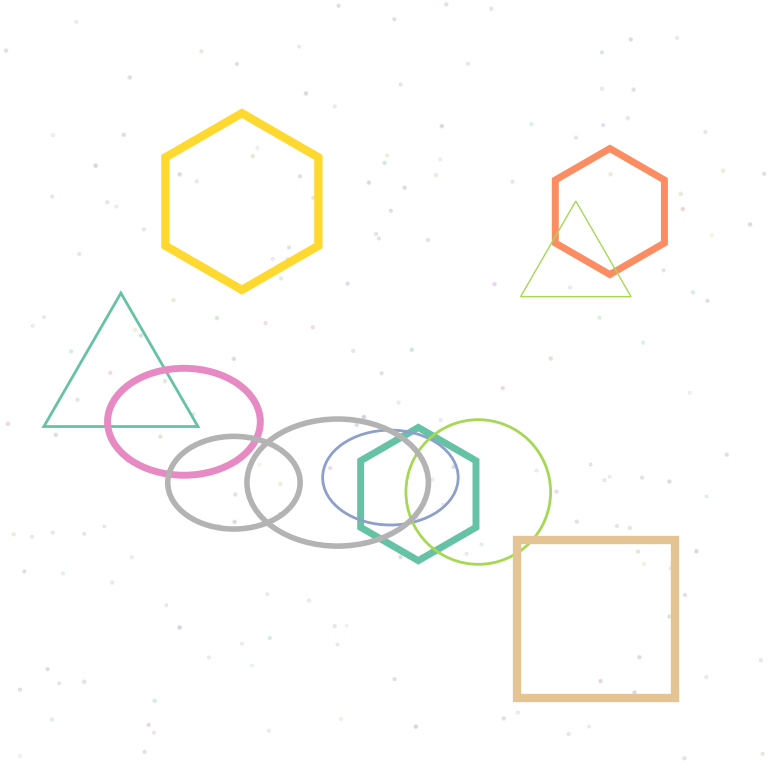[{"shape": "hexagon", "thickness": 2.5, "radius": 0.43, "center": [0.543, 0.358]}, {"shape": "triangle", "thickness": 1, "radius": 0.58, "center": [0.157, 0.504]}, {"shape": "hexagon", "thickness": 2.5, "radius": 0.41, "center": [0.792, 0.725]}, {"shape": "oval", "thickness": 1, "radius": 0.44, "center": [0.507, 0.38]}, {"shape": "oval", "thickness": 2.5, "radius": 0.5, "center": [0.239, 0.452]}, {"shape": "triangle", "thickness": 0.5, "radius": 0.41, "center": [0.748, 0.656]}, {"shape": "circle", "thickness": 1, "radius": 0.47, "center": [0.621, 0.361]}, {"shape": "hexagon", "thickness": 3, "radius": 0.57, "center": [0.314, 0.738]}, {"shape": "square", "thickness": 3, "radius": 0.51, "center": [0.774, 0.197]}, {"shape": "oval", "thickness": 2, "radius": 0.59, "center": [0.439, 0.373]}, {"shape": "oval", "thickness": 2, "radius": 0.43, "center": [0.304, 0.373]}]